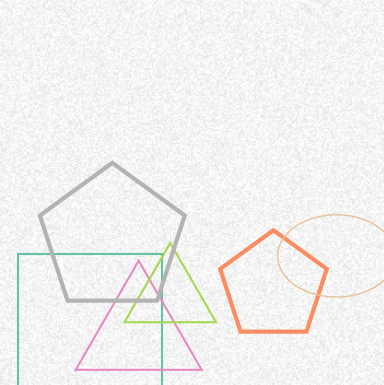[{"shape": "square", "thickness": 1.5, "radius": 0.93, "center": [0.233, 0.153]}, {"shape": "pentagon", "thickness": 3, "radius": 0.73, "center": [0.71, 0.256]}, {"shape": "triangle", "thickness": 1.5, "radius": 0.94, "center": [0.36, 0.134]}, {"shape": "triangle", "thickness": 1.5, "radius": 0.69, "center": [0.442, 0.232]}, {"shape": "oval", "thickness": 1, "radius": 0.76, "center": [0.874, 0.335]}, {"shape": "pentagon", "thickness": 3, "radius": 0.99, "center": [0.292, 0.379]}]